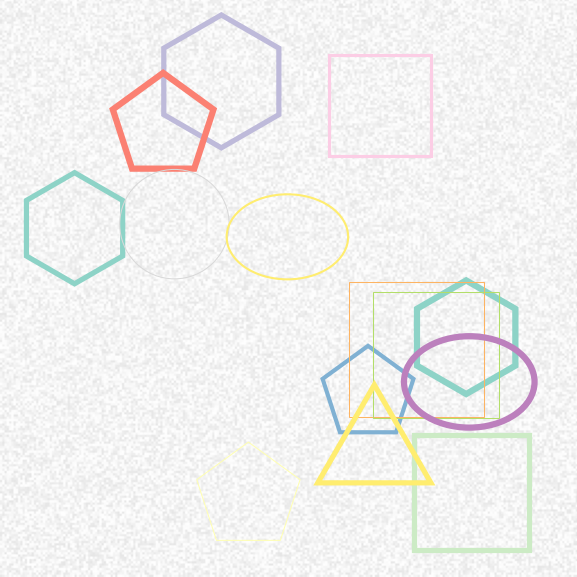[{"shape": "hexagon", "thickness": 2.5, "radius": 0.48, "center": [0.129, 0.604]}, {"shape": "hexagon", "thickness": 3, "radius": 0.49, "center": [0.807, 0.415]}, {"shape": "pentagon", "thickness": 0.5, "radius": 0.47, "center": [0.43, 0.14]}, {"shape": "hexagon", "thickness": 2.5, "radius": 0.58, "center": [0.383, 0.858]}, {"shape": "pentagon", "thickness": 3, "radius": 0.46, "center": [0.282, 0.781]}, {"shape": "pentagon", "thickness": 2, "radius": 0.41, "center": [0.637, 0.318]}, {"shape": "square", "thickness": 0.5, "radius": 0.58, "center": [0.721, 0.394]}, {"shape": "square", "thickness": 0.5, "radius": 0.55, "center": [0.755, 0.384]}, {"shape": "square", "thickness": 1.5, "radius": 0.44, "center": [0.658, 0.816]}, {"shape": "circle", "thickness": 0.5, "radius": 0.47, "center": [0.302, 0.611]}, {"shape": "oval", "thickness": 3, "radius": 0.57, "center": [0.813, 0.338]}, {"shape": "square", "thickness": 2.5, "radius": 0.5, "center": [0.816, 0.147]}, {"shape": "triangle", "thickness": 2.5, "radius": 0.57, "center": [0.648, 0.22]}, {"shape": "oval", "thickness": 1, "radius": 0.53, "center": [0.498, 0.589]}]